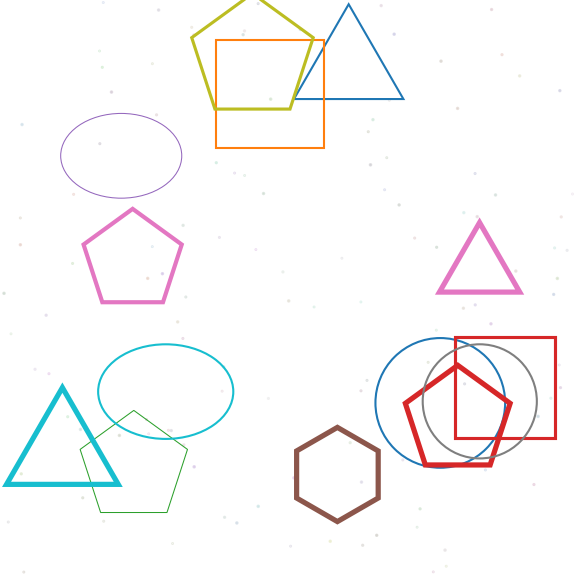[{"shape": "triangle", "thickness": 1, "radius": 0.55, "center": [0.604, 0.882]}, {"shape": "circle", "thickness": 1, "radius": 0.56, "center": [0.762, 0.301]}, {"shape": "square", "thickness": 1, "radius": 0.47, "center": [0.467, 0.836]}, {"shape": "pentagon", "thickness": 0.5, "radius": 0.49, "center": [0.232, 0.191]}, {"shape": "pentagon", "thickness": 2.5, "radius": 0.48, "center": [0.793, 0.271]}, {"shape": "square", "thickness": 1.5, "radius": 0.43, "center": [0.875, 0.328]}, {"shape": "oval", "thickness": 0.5, "radius": 0.52, "center": [0.21, 0.729]}, {"shape": "hexagon", "thickness": 2.5, "radius": 0.41, "center": [0.584, 0.178]}, {"shape": "pentagon", "thickness": 2, "radius": 0.45, "center": [0.23, 0.548]}, {"shape": "triangle", "thickness": 2.5, "radius": 0.4, "center": [0.83, 0.533]}, {"shape": "circle", "thickness": 1, "radius": 0.49, "center": [0.831, 0.304]}, {"shape": "pentagon", "thickness": 1.5, "radius": 0.55, "center": [0.437, 0.9]}, {"shape": "triangle", "thickness": 2.5, "radius": 0.56, "center": [0.108, 0.216]}, {"shape": "oval", "thickness": 1, "radius": 0.59, "center": [0.287, 0.321]}]